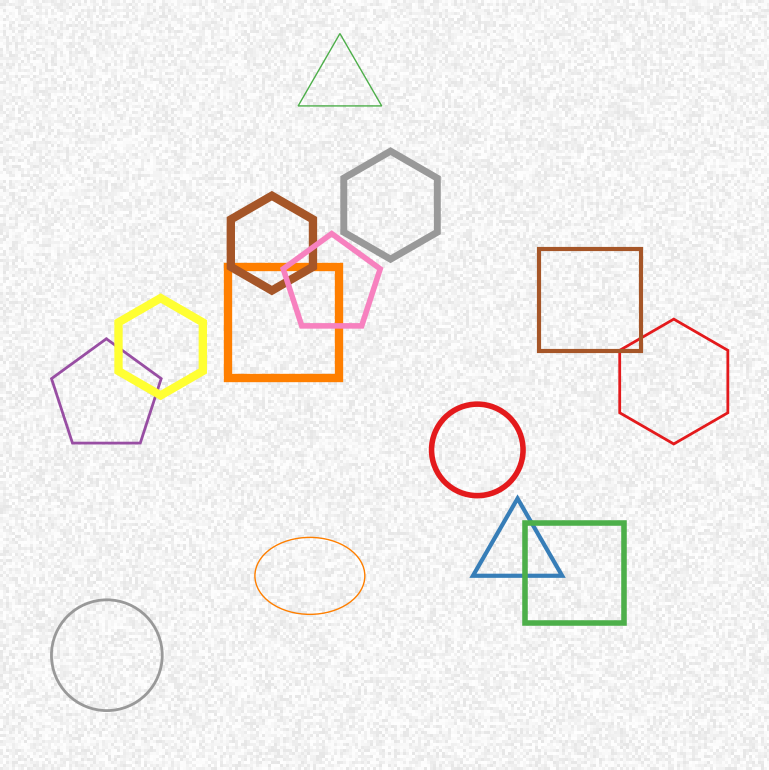[{"shape": "circle", "thickness": 2, "radius": 0.3, "center": [0.62, 0.416]}, {"shape": "hexagon", "thickness": 1, "radius": 0.41, "center": [0.875, 0.504]}, {"shape": "triangle", "thickness": 1.5, "radius": 0.33, "center": [0.672, 0.286]}, {"shape": "square", "thickness": 2, "radius": 0.32, "center": [0.746, 0.256]}, {"shape": "triangle", "thickness": 0.5, "radius": 0.31, "center": [0.441, 0.894]}, {"shape": "pentagon", "thickness": 1, "radius": 0.37, "center": [0.138, 0.485]}, {"shape": "oval", "thickness": 0.5, "radius": 0.36, "center": [0.402, 0.252]}, {"shape": "square", "thickness": 3, "radius": 0.36, "center": [0.368, 0.581]}, {"shape": "hexagon", "thickness": 3, "radius": 0.32, "center": [0.209, 0.55]}, {"shape": "square", "thickness": 1.5, "radius": 0.33, "center": [0.766, 0.61]}, {"shape": "hexagon", "thickness": 3, "radius": 0.31, "center": [0.353, 0.684]}, {"shape": "pentagon", "thickness": 2, "radius": 0.33, "center": [0.431, 0.63]}, {"shape": "circle", "thickness": 1, "radius": 0.36, "center": [0.139, 0.149]}, {"shape": "hexagon", "thickness": 2.5, "radius": 0.35, "center": [0.507, 0.734]}]